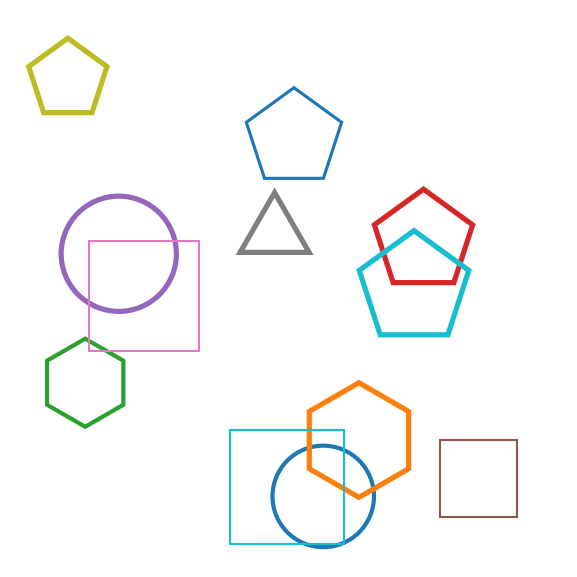[{"shape": "circle", "thickness": 2, "radius": 0.44, "center": [0.56, 0.14]}, {"shape": "pentagon", "thickness": 1.5, "radius": 0.43, "center": [0.509, 0.76]}, {"shape": "hexagon", "thickness": 2.5, "radius": 0.5, "center": [0.622, 0.237]}, {"shape": "hexagon", "thickness": 2, "radius": 0.38, "center": [0.148, 0.336]}, {"shape": "pentagon", "thickness": 2.5, "radius": 0.45, "center": [0.733, 0.582]}, {"shape": "circle", "thickness": 2.5, "radius": 0.5, "center": [0.206, 0.56]}, {"shape": "square", "thickness": 1, "radius": 0.34, "center": [0.829, 0.17]}, {"shape": "square", "thickness": 1, "radius": 0.48, "center": [0.249, 0.486]}, {"shape": "triangle", "thickness": 2.5, "radius": 0.34, "center": [0.475, 0.597]}, {"shape": "pentagon", "thickness": 2.5, "radius": 0.36, "center": [0.117, 0.862]}, {"shape": "square", "thickness": 1, "radius": 0.49, "center": [0.497, 0.156]}, {"shape": "pentagon", "thickness": 2.5, "radius": 0.5, "center": [0.717, 0.5]}]